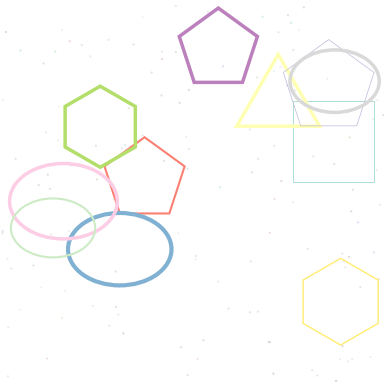[{"shape": "square", "thickness": 0.5, "radius": 0.52, "center": [0.866, 0.633]}, {"shape": "triangle", "thickness": 2.5, "radius": 0.62, "center": [0.723, 0.734]}, {"shape": "pentagon", "thickness": 0.5, "radius": 0.62, "center": [0.854, 0.773]}, {"shape": "pentagon", "thickness": 1.5, "radius": 0.55, "center": [0.376, 0.534]}, {"shape": "oval", "thickness": 3, "radius": 0.67, "center": [0.311, 0.353]}, {"shape": "hexagon", "thickness": 2.5, "radius": 0.53, "center": [0.26, 0.671]}, {"shape": "oval", "thickness": 2.5, "radius": 0.7, "center": [0.165, 0.477]}, {"shape": "oval", "thickness": 2.5, "radius": 0.58, "center": [0.869, 0.789]}, {"shape": "pentagon", "thickness": 2.5, "radius": 0.53, "center": [0.567, 0.872]}, {"shape": "oval", "thickness": 1.5, "radius": 0.55, "center": [0.138, 0.408]}, {"shape": "hexagon", "thickness": 1, "radius": 0.56, "center": [0.885, 0.216]}]